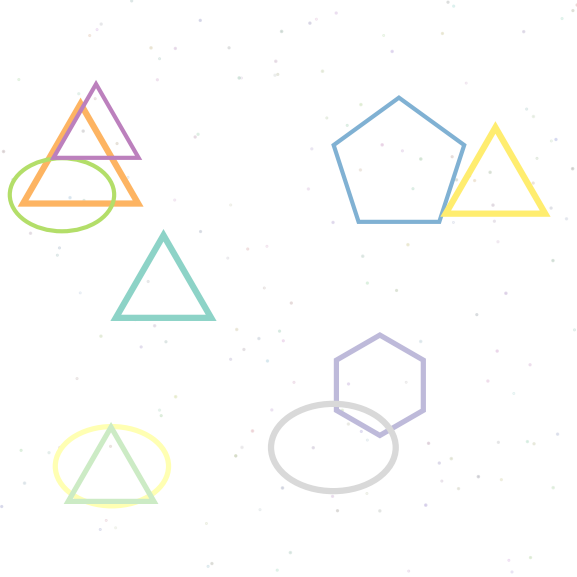[{"shape": "triangle", "thickness": 3, "radius": 0.48, "center": [0.283, 0.496]}, {"shape": "oval", "thickness": 2.5, "radius": 0.49, "center": [0.194, 0.192]}, {"shape": "hexagon", "thickness": 2.5, "radius": 0.43, "center": [0.658, 0.332]}, {"shape": "pentagon", "thickness": 2, "radius": 0.59, "center": [0.691, 0.711]}, {"shape": "triangle", "thickness": 3, "radius": 0.58, "center": [0.14, 0.704]}, {"shape": "oval", "thickness": 2, "radius": 0.45, "center": [0.107, 0.662]}, {"shape": "oval", "thickness": 3, "radius": 0.54, "center": [0.577, 0.224]}, {"shape": "triangle", "thickness": 2, "radius": 0.43, "center": [0.166, 0.768]}, {"shape": "triangle", "thickness": 2.5, "radius": 0.43, "center": [0.192, 0.174]}, {"shape": "triangle", "thickness": 3, "radius": 0.5, "center": [0.858, 0.679]}]